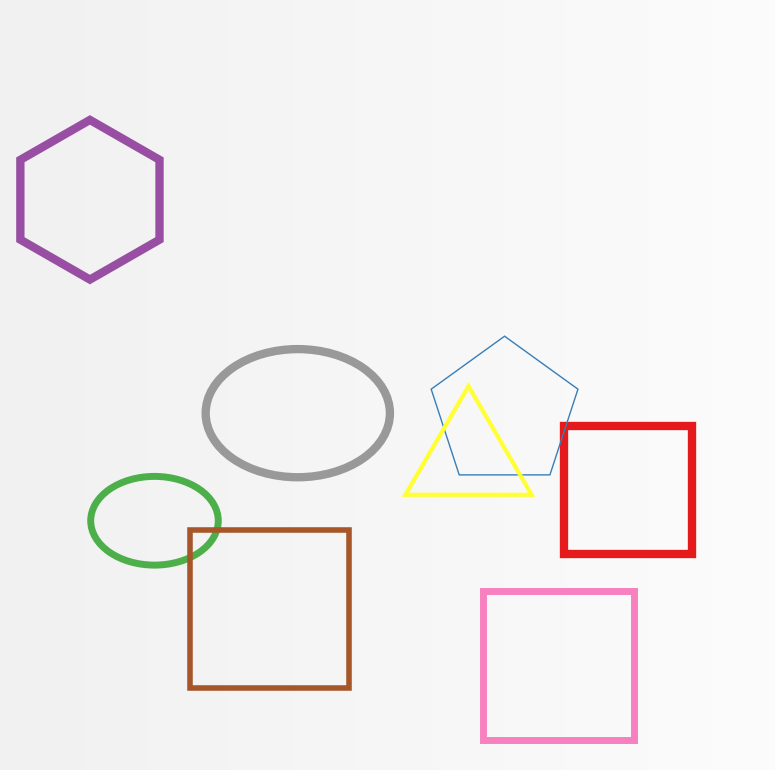[{"shape": "square", "thickness": 3, "radius": 0.41, "center": [0.811, 0.364]}, {"shape": "pentagon", "thickness": 0.5, "radius": 0.5, "center": [0.651, 0.464]}, {"shape": "oval", "thickness": 2.5, "radius": 0.41, "center": [0.199, 0.324]}, {"shape": "hexagon", "thickness": 3, "radius": 0.52, "center": [0.116, 0.741]}, {"shape": "triangle", "thickness": 1.5, "radius": 0.47, "center": [0.605, 0.404]}, {"shape": "square", "thickness": 2, "radius": 0.52, "center": [0.348, 0.209]}, {"shape": "square", "thickness": 2.5, "radius": 0.49, "center": [0.72, 0.135]}, {"shape": "oval", "thickness": 3, "radius": 0.59, "center": [0.384, 0.463]}]